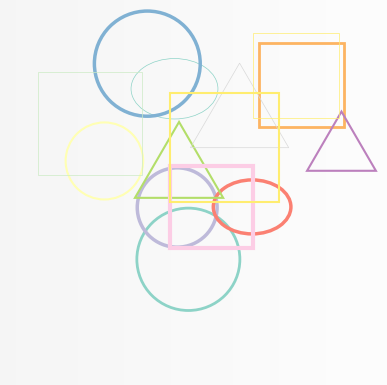[{"shape": "circle", "thickness": 2, "radius": 0.66, "center": [0.486, 0.326]}, {"shape": "oval", "thickness": 0.5, "radius": 0.56, "center": [0.45, 0.769]}, {"shape": "circle", "thickness": 1.5, "radius": 0.5, "center": [0.269, 0.582]}, {"shape": "circle", "thickness": 2.5, "radius": 0.52, "center": [0.457, 0.461]}, {"shape": "oval", "thickness": 2.5, "radius": 0.5, "center": [0.651, 0.463]}, {"shape": "circle", "thickness": 2.5, "radius": 0.68, "center": [0.38, 0.835]}, {"shape": "square", "thickness": 2, "radius": 0.55, "center": [0.777, 0.779]}, {"shape": "triangle", "thickness": 1.5, "radius": 0.66, "center": [0.462, 0.552]}, {"shape": "square", "thickness": 3, "radius": 0.54, "center": [0.546, 0.462]}, {"shape": "triangle", "thickness": 0.5, "radius": 0.73, "center": [0.618, 0.69]}, {"shape": "triangle", "thickness": 1.5, "radius": 0.51, "center": [0.881, 0.608]}, {"shape": "square", "thickness": 0.5, "radius": 0.67, "center": [0.232, 0.678]}, {"shape": "square", "thickness": 0.5, "radius": 0.55, "center": [0.764, 0.804]}, {"shape": "square", "thickness": 1.5, "radius": 0.7, "center": [0.579, 0.617]}]